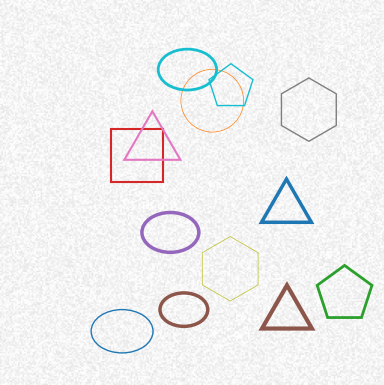[{"shape": "triangle", "thickness": 2.5, "radius": 0.37, "center": [0.744, 0.46]}, {"shape": "oval", "thickness": 1, "radius": 0.4, "center": [0.317, 0.14]}, {"shape": "circle", "thickness": 0.5, "radius": 0.41, "center": [0.551, 0.738]}, {"shape": "pentagon", "thickness": 2, "radius": 0.37, "center": [0.895, 0.236]}, {"shape": "square", "thickness": 1.5, "radius": 0.34, "center": [0.356, 0.596]}, {"shape": "oval", "thickness": 2.5, "radius": 0.37, "center": [0.443, 0.396]}, {"shape": "oval", "thickness": 2.5, "radius": 0.31, "center": [0.478, 0.196]}, {"shape": "triangle", "thickness": 3, "radius": 0.37, "center": [0.745, 0.184]}, {"shape": "triangle", "thickness": 1.5, "radius": 0.42, "center": [0.396, 0.627]}, {"shape": "hexagon", "thickness": 1, "radius": 0.41, "center": [0.802, 0.715]}, {"shape": "hexagon", "thickness": 0.5, "radius": 0.42, "center": [0.598, 0.302]}, {"shape": "pentagon", "thickness": 1, "radius": 0.3, "center": [0.6, 0.774]}, {"shape": "oval", "thickness": 2, "radius": 0.38, "center": [0.487, 0.819]}]